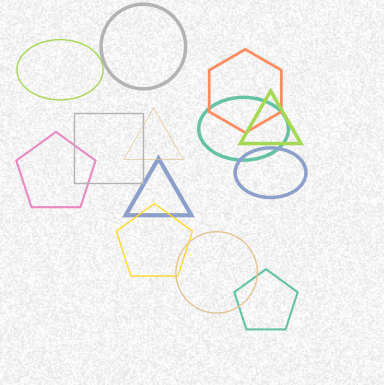[{"shape": "pentagon", "thickness": 1.5, "radius": 0.43, "center": [0.691, 0.214]}, {"shape": "oval", "thickness": 2.5, "radius": 0.58, "center": [0.633, 0.666]}, {"shape": "hexagon", "thickness": 2, "radius": 0.54, "center": [0.637, 0.764]}, {"shape": "oval", "thickness": 2.5, "radius": 0.46, "center": [0.703, 0.551]}, {"shape": "triangle", "thickness": 3, "radius": 0.49, "center": [0.412, 0.49]}, {"shape": "pentagon", "thickness": 1.5, "radius": 0.54, "center": [0.145, 0.549]}, {"shape": "oval", "thickness": 1, "radius": 0.56, "center": [0.156, 0.819]}, {"shape": "triangle", "thickness": 2.5, "radius": 0.46, "center": [0.703, 0.673]}, {"shape": "pentagon", "thickness": 1, "radius": 0.52, "center": [0.401, 0.367]}, {"shape": "circle", "thickness": 1, "radius": 0.53, "center": [0.563, 0.293]}, {"shape": "triangle", "thickness": 0.5, "radius": 0.45, "center": [0.399, 0.63]}, {"shape": "circle", "thickness": 2.5, "radius": 0.55, "center": [0.372, 0.879]}, {"shape": "square", "thickness": 1, "radius": 0.45, "center": [0.282, 0.615]}]